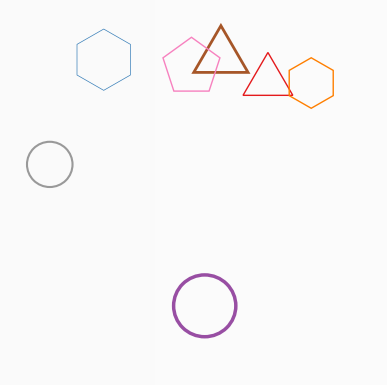[{"shape": "triangle", "thickness": 1, "radius": 0.37, "center": [0.691, 0.789]}, {"shape": "hexagon", "thickness": 0.5, "radius": 0.4, "center": [0.268, 0.845]}, {"shape": "circle", "thickness": 2.5, "radius": 0.4, "center": [0.528, 0.206]}, {"shape": "hexagon", "thickness": 1, "radius": 0.33, "center": [0.803, 0.784]}, {"shape": "triangle", "thickness": 2, "radius": 0.4, "center": [0.57, 0.852]}, {"shape": "pentagon", "thickness": 1, "radius": 0.39, "center": [0.494, 0.826]}, {"shape": "circle", "thickness": 1.5, "radius": 0.29, "center": [0.128, 0.573]}]